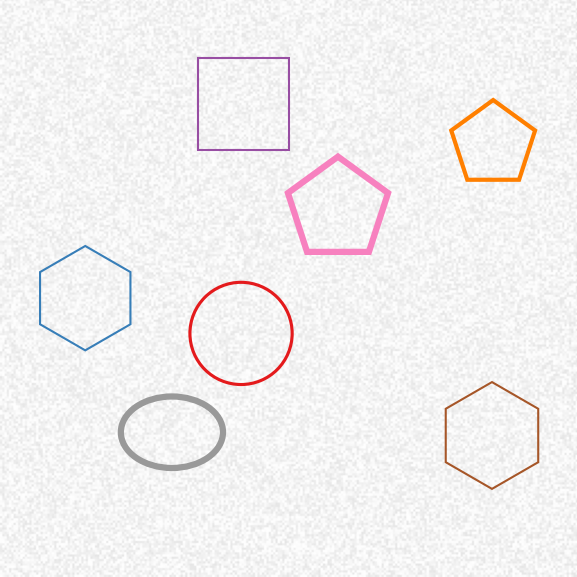[{"shape": "circle", "thickness": 1.5, "radius": 0.44, "center": [0.417, 0.422]}, {"shape": "hexagon", "thickness": 1, "radius": 0.45, "center": [0.148, 0.483]}, {"shape": "square", "thickness": 1, "radius": 0.4, "center": [0.421, 0.819]}, {"shape": "pentagon", "thickness": 2, "radius": 0.38, "center": [0.854, 0.75]}, {"shape": "hexagon", "thickness": 1, "radius": 0.46, "center": [0.852, 0.245]}, {"shape": "pentagon", "thickness": 3, "radius": 0.46, "center": [0.585, 0.637]}, {"shape": "oval", "thickness": 3, "radius": 0.44, "center": [0.298, 0.251]}]